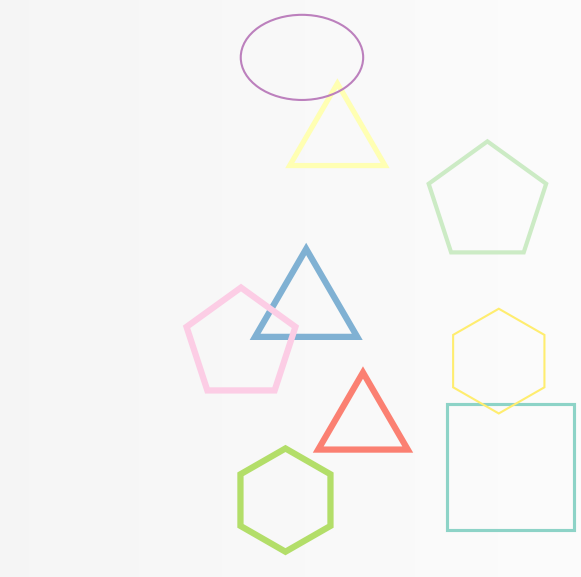[{"shape": "square", "thickness": 1.5, "radius": 0.54, "center": [0.878, 0.19]}, {"shape": "triangle", "thickness": 2.5, "radius": 0.47, "center": [0.58, 0.76]}, {"shape": "triangle", "thickness": 3, "radius": 0.44, "center": [0.624, 0.265]}, {"shape": "triangle", "thickness": 3, "radius": 0.51, "center": [0.527, 0.467]}, {"shape": "hexagon", "thickness": 3, "radius": 0.45, "center": [0.491, 0.133]}, {"shape": "pentagon", "thickness": 3, "radius": 0.49, "center": [0.415, 0.403]}, {"shape": "oval", "thickness": 1, "radius": 0.53, "center": [0.52, 0.9]}, {"shape": "pentagon", "thickness": 2, "radius": 0.53, "center": [0.839, 0.648]}, {"shape": "hexagon", "thickness": 1, "radius": 0.45, "center": [0.858, 0.374]}]